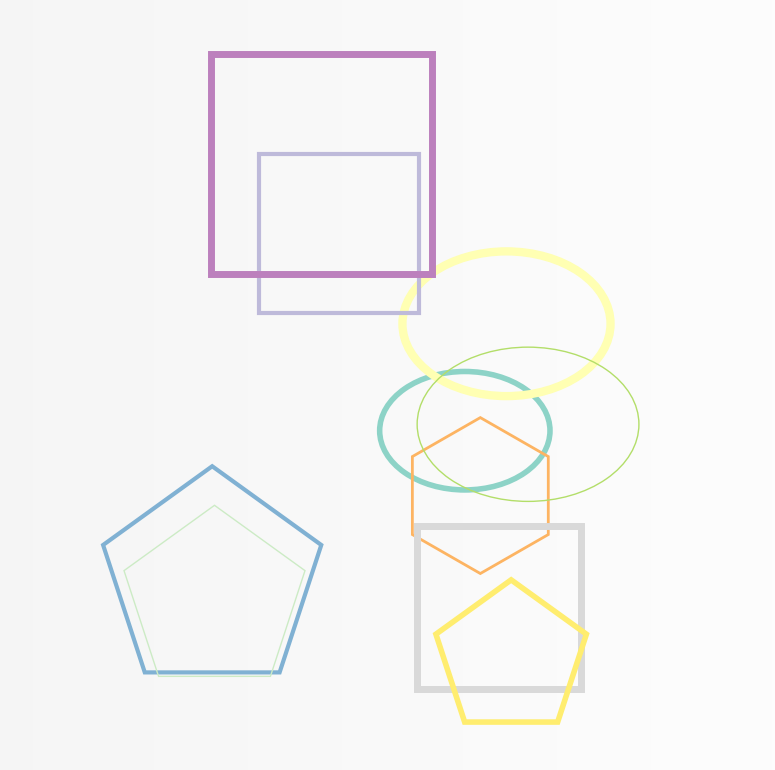[{"shape": "oval", "thickness": 2, "radius": 0.55, "center": [0.6, 0.441]}, {"shape": "oval", "thickness": 3, "radius": 0.67, "center": [0.654, 0.58]}, {"shape": "square", "thickness": 1.5, "radius": 0.52, "center": [0.437, 0.697]}, {"shape": "pentagon", "thickness": 1.5, "radius": 0.74, "center": [0.274, 0.246]}, {"shape": "hexagon", "thickness": 1, "radius": 0.51, "center": [0.62, 0.356]}, {"shape": "oval", "thickness": 0.5, "radius": 0.72, "center": [0.681, 0.449]}, {"shape": "square", "thickness": 2.5, "radius": 0.53, "center": [0.644, 0.211]}, {"shape": "square", "thickness": 2.5, "radius": 0.71, "center": [0.415, 0.787]}, {"shape": "pentagon", "thickness": 0.5, "radius": 0.61, "center": [0.277, 0.221]}, {"shape": "pentagon", "thickness": 2, "radius": 0.51, "center": [0.66, 0.145]}]